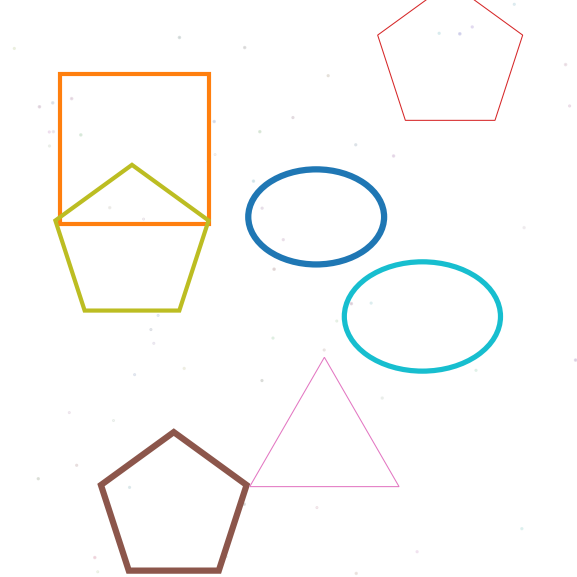[{"shape": "oval", "thickness": 3, "radius": 0.59, "center": [0.548, 0.624]}, {"shape": "square", "thickness": 2, "radius": 0.65, "center": [0.232, 0.741]}, {"shape": "pentagon", "thickness": 0.5, "radius": 0.66, "center": [0.78, 0.898]}, {"shape": "pentagon", "thickness": 3, "radius": 0.66, "center": [0.301, 0.118]}, {"shape": "triangle", "thickness": 0.5, "radius": 0.75, "center": [0.562, 0.231]}, {"shape": "pentagon", "thickness": 2, "radius": 0.7, "center": [0.229, 0.574]}, {"shape": "oval", "thickness": 2.5, "radius": 0.68, "center": [0.731, 0.451]}]